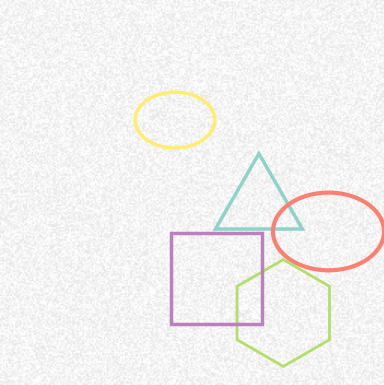[{"shape": "triangle", "thickness": 2.5, "radius": 0.65, "center": [0.672, 0.47]}, {"shape": "oval", "thickness": 3, "radius": 0.72, "center": [0.853, 0.399]}, {"shape": "hexagon", "thickness": 2, "radius": 0.69, "center": [0.736, 0.187]}, {"shape": "square", "thickness": 2.5, "radius": 0.59, "center": [0.562, 0.276]}, {"shape": "oval", "thickness": 2.5, "radius": 0.52, "center": [0.454, 0.688]}]